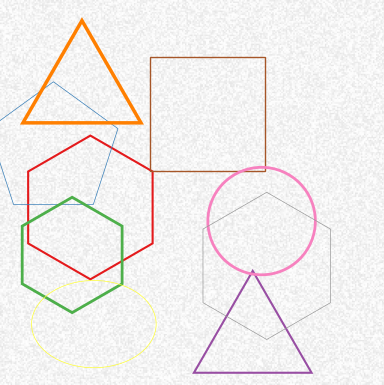[{"shape": "hexagon", "thickness": 1.5, "radius": 0.93, "center": [0.235, 0.461]}, {"shape": "pentagon", "thickness": 0.5, "radius": 0.88, "center": [0.139, 0.611]}, {"shape": "hexagon", "thickness": 2, "radius": 0.75, "center": [0.187, 0.338]}, {"shape": "triangle", "thickness": 1.5, "radius": 0.88, "center": [0.656, 0.12]}, {"shape": "triangle", "thickness": 2.5, "radius": 0.89, "center": [0.213, 0.769]}, {"shape": "oval", "thickness": 0.5, "radius": 0.81, "center": [0.244, 0.158]}, {"shape": "square", "thickness": 1, "radius": 0.74, "center": [0.539, 0.704]}, {"shape": "circle", "thickness": 2, "radius": 0.7, "center": [0.679, 0.426]}, {"shape": "hexagon", "thickness": 0.5, "radius": 0.96, "center": [0.693, 0.309]}]